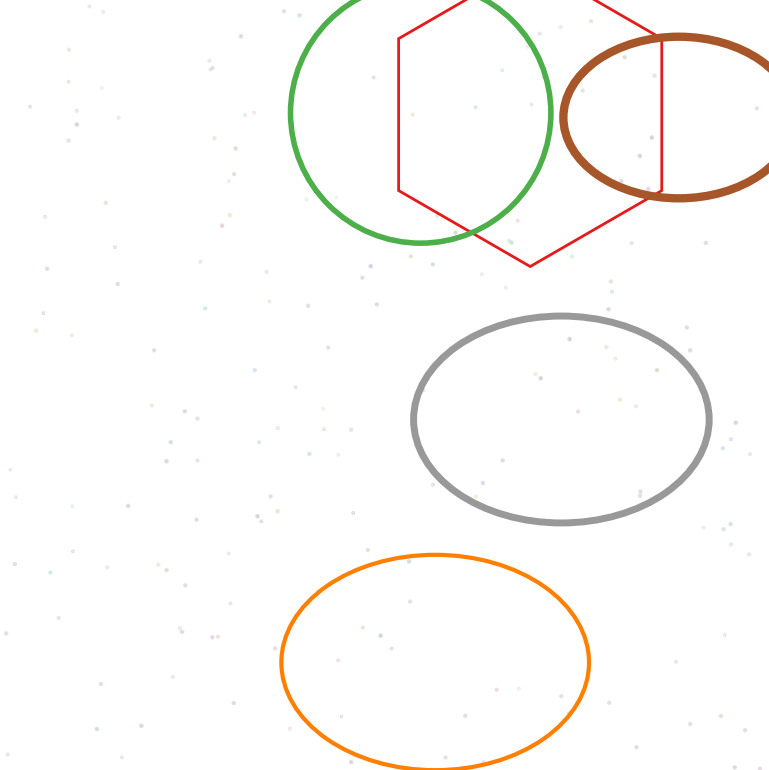[{"shape": "hexagon", "thickness": 1, "radius": 0.99, "center": [0.689, 0.851]}, {"shape": "circle", "thickness": 2, "radius": 0.85, "center": [0.546, 0.853]}, {"shape": "oval", "thickness": 1.5, "radius": 1.0, "center": [0.565, 0.14]}, {"shape": "oval", "thickness": 3, "radius": 0.75, "center": [0.882, 0.847]}, {"shape": "oval", "thickness": 2.5, "radius": 0.96, "center": [0.729, 0.455]}]